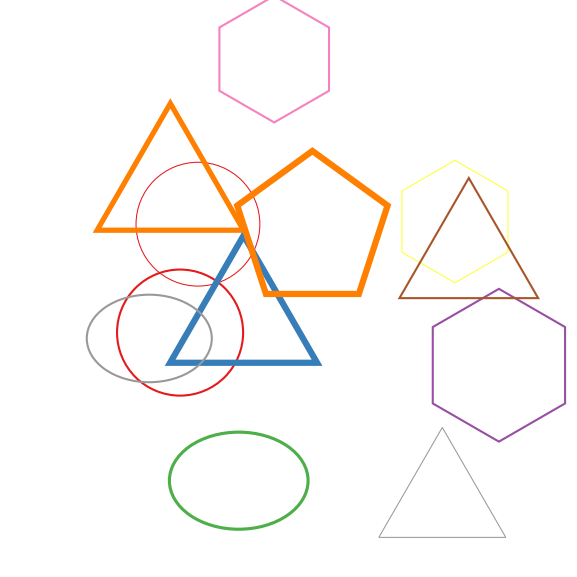[{"shape": "circle", "thickness": 1, "radius": 0.55, "center": [0.312, 0.423]}, {"shape": "circle", "thickness": 0.5, "radius": 0.54, "center": [0.343, 0.611]}, {"shape": "triangle", "thickness": 3, "radius": 0.73, "center": [0.422, 0.444]}, {"shape": "oval", "thickness": 1.5, "radius": 0.6, "center": [0.413, 0.167]}, {"shape": "hexagon", "thickness": 1, "radius": 0.66, "center": [0.864, 0.367]}, {"shape": "triangle", "thickness": 2.5, "radius": 0.73, "center": [0.295, 0.674]}, {"shape": "pentagon", "thickness": 3, "radius": 0.68, "center": [0.541, 0.601]}, {"shape": "hexagon", "thickness": 0.5, "radius": 0.53, "center": [0.788, 0.615]}, {"shape": "triangle", "thickness": 1, "radius": 0.69, "center": [0.812, 0.552]}, {"shape": "hexagon", "thickness": 1, "radius": 0.55, "center": [0.475, 0.897]}, {"shape": "oval", "thickness": 1, "radius": 0.54, "center": [0.259, 0.413]}, {"shape": "triangle", "thickness": 0.5, "radius": 0.63, "center": [0.766, 0.132]}]